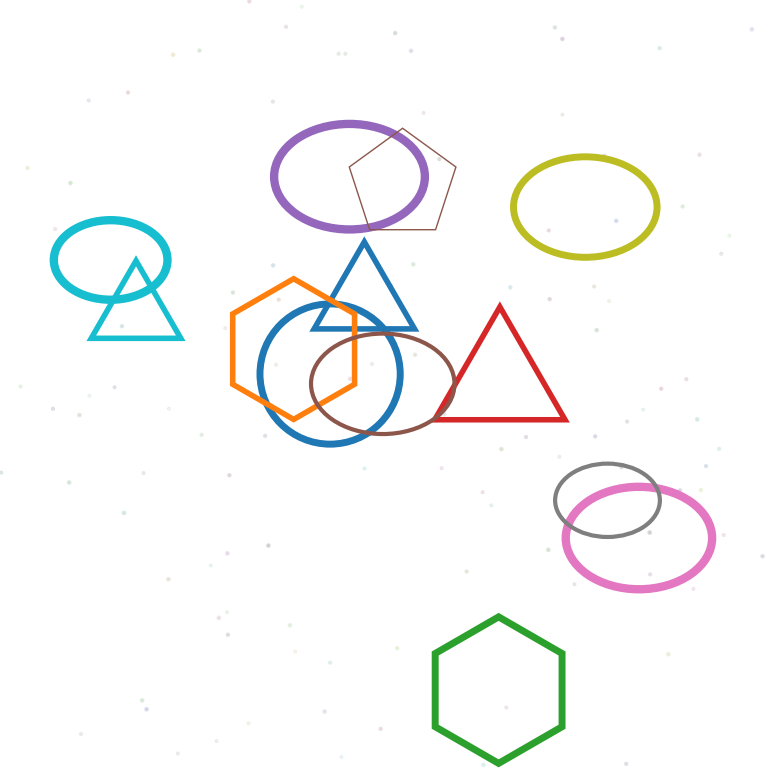[{"shape": "triangle", "thickness": 2, "radius": 0.38, "center": [0.473, 0.611]}, {"shape": "circle", "thickness": 2.5, "radius": 0.46, "center": [0.429, 0.514]}, {"shape": "hexagon", "thickness": 2, "radius": 0.46, "center": [0.381, 0.547]}, {"shape": "hexagon", "thickness": 2.5, "radius": 0.48, "center": [0.648, 0.104]}, {"shape": "triangle", "thickness": 2, "radius": 0.49, "center": [0.649, 0.504]}, {"shape": "oval", "thickness": 3, "radius": 0.49, "center": [0.454, 0.771]}, {"shape": "pentagon", "thickness": 0.5, "radius": 0.36, "center": [0.523, 0.761]}, {"shape": "oval", "thickness": 1.5, "radius": 0.47, "center": [0.497, 0.502]}, {"shape": "oval", "thickness": 3, "radius": 0.48, "center": [0.83, 0.301]}, {"shape": "oval", "thickness": 1.5, "radius": 0.34, "center": [0.789, 0.35]}, {"shape": "oval", "thickness": 2.5, "radius": 0.47, "center": [0.76, 0.731]}, {"shape": "triangle", "thickness": 2, "radius": 0.34, "center": [0.177, 0.594]}, {"shape": "oval", "thickness": 3, "radius": 0.37, "center": [0.144, 0.662]}]